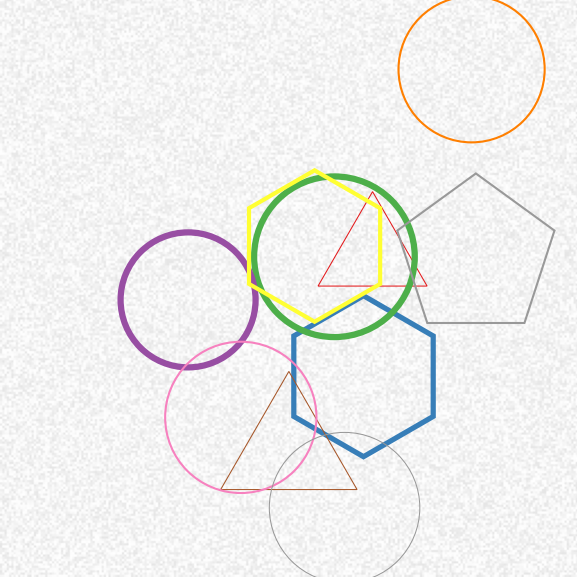[{"shape": "triangle", "thickness": 0.5, "radius": 0.55, "center": [0.645, 0.558]}, {"shape": "hexagon", "thickness": 2.5, "radius": 0.7, "center": [0.629, 0.348]}, {"shape": "circle", "thickness": 3, "radius": 0.7, "center": [0.579, 0.555]}, {"shape": "circle", "thickness": 3, "radius": 0.58, "center": [0.326, 0.48]}, {"shape": "circle", "thickness": 1, "radius": 0.63, "center": [0.817, 0.879]}, {"shape": "hexagon", "thickness": 2, "radius": 0.66, "center": [0.545, 0.573]}, {"shape": "triangle", "thickness": 0.5, "radius": 0.68, "center": [0.5, 0.22]}, {"shape": "circle", "thickness": 1, "radius": 0.65, "center": [0.417, 0.276]}, {"shape": "circle", "thickness": 0.5, "radius": 0.65, "center": [0.597, 0.12]}, {"shape": "pentagon", "thickness": 1, "radius": 0.72, "center": [0.824, 0.556]}]